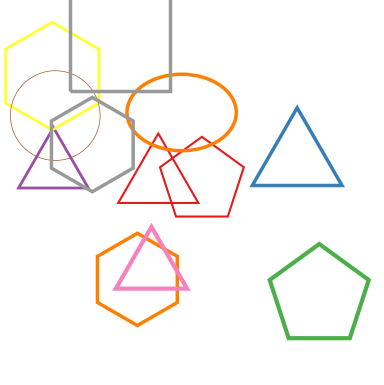[{"shape": "pentagon", "thickness": 1.5, "radius": 0.57, "center": [0.524, 0.53]}, {"shape": "triangle", "thickness": 1.5, "radius": 0.6, "center": [0.411, 0.533]}, {"shape": "triangle", "thickness": 2.5, "radius": 0.67, "center": [0.772, 0.585]}, {"shape": "pentagon", "thickness": 3, "radius": 0.68, "center": [0.829, 0.231]}, {"shape": "triangle", "thickness": 2, "radius": 0.52, "center": [0.139, 0.564]}, {"shape": "hexagon", "thickness": 2.5, "radius": 0.6, "center": [0.357, 0.274]}, {"shape": "oval", "thickness": 2.5, "radius": 0.71, "center": [0.472, 0.708]}, {"shape": "hexagon", "thickness": 2, "radius": 0.7, "center": [0.136, 0.802]}, {"shape": "circle", "thickness": 0.5, "radius": 0.58, "center": [0.144, 0.7]}, {"shape": "triangle", "thickness": 3, "radius": 0.53, "center": [0.393, 0.304]}, {"shape": "square", "thickness": 2.5, "radius": 0.65, "center": [0.313, 0.894]}, {"shape": "hexagon", "thickness": 2.5, "radius": 0.61, "center": [0.24, 0.625]}]